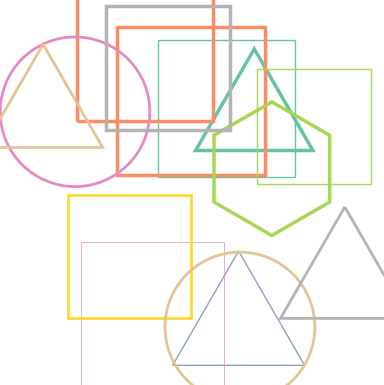[{"shape": "square", "thickness": 1, "radius": 0.89, "center": [0.588, 0.718]}, {"shape": "triangle", "thickness": 2.5, "radius": 0.88, "center": [0.66, 0.697]}, {"shape": "square", "thickness": 2.5, "radius": 0.96, "center": [0.495, 0.739]}, {"shape": "square", "thickness": 2.5, "radius": 0.89, "center": [0.377, 0.864]}, {"shape": "triangle", "thickness": 1, "radius": 0.99, "center": [0.62, 0.15]}, {"shape": "square", "thickness": 0.5, "radius": 0.93, "center": [0.395, 0.184]}, {"shape": "circle", "thickness": 2, "radius": 0.97, "center": [0.195, 0.71]}, {"shape": "square", "thickness": 1, "radius": 0.74, "center": [0.816, 0.671]}, {"shape": "hexagon", "thickness": 2.5, "radius": 0.87, "center": [0.706, 0.562]}, {"shape": "square", "thickness": 2, "radius": 0.8, "center": [0.336, 0.335]}, {"shape": "triangle", "thickness": 2, "radius": 0.89, "center": [0.112, 0.706]}, {"shape": "circle", "thickness": 2, "radius": 0.97, "center": [0.623, 0.15]}, {"shape": "triangle", "thickness": 2, "radius": 0.96, "center": [0.896, 0.27]}, {"shape": "square", "thickness": 2.5, "radius": 0.81, "center": [0.436, 0.823]}]